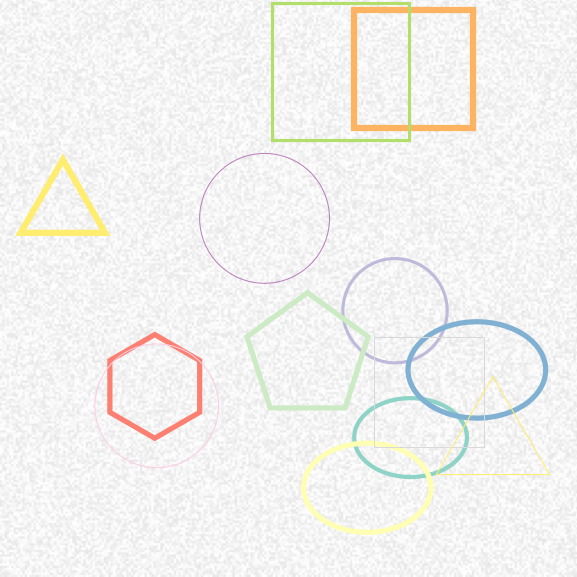[{"shape": "oval", "thickness": 2, "radius": 0.49, "center": [0.711, 0.241]}, {"shape": "oval", "thickness": 2.5, "radius": 0.55, "center": [0.636, 0.155]}, {"shape": "circle", "thickness": 1.5, "radius": 0.45, "center": [0.684, 0.461]}, {"shape": "hexagon", "thickness": 2.5, "radius": 0.45, "center": [0.268, 0.33]}, {"shape": "oval", "thickness": 2.5, "radius": 0.6, "center": [0.826, 0.359]}, {"shape": "square", "thickness": 3, "radius": 0.51, "center": [0.716, 0.879]}, {"shape": "square", "thickness": 1.5, "radius": 0.59, "center": [0.589, 0.876]}, {"shape": "circle", "thickness": 0.5, "radius": 0.54, "center": [0.271, 0.296]}, {"shape": "square", "thickness": 0.5, "radius": 0.48, "center": [0.742, 0.32]}, {"shape": "circle", "thickness": 0.5, "radius": 0.56, "center": [0.458, 0.621]}, {"shape": "pentagon", "thickness": 2.5, "radius": 0.55, "center": [0.533, 0.382]}, {"shape": "triangle", "thickness": 3, "radius": 0.42, "center": [0.109, 0.638]}, {"shape": "triangle", "thickness": 0.5, "radius": 0.57, "center": [0.854, 0.234]}]